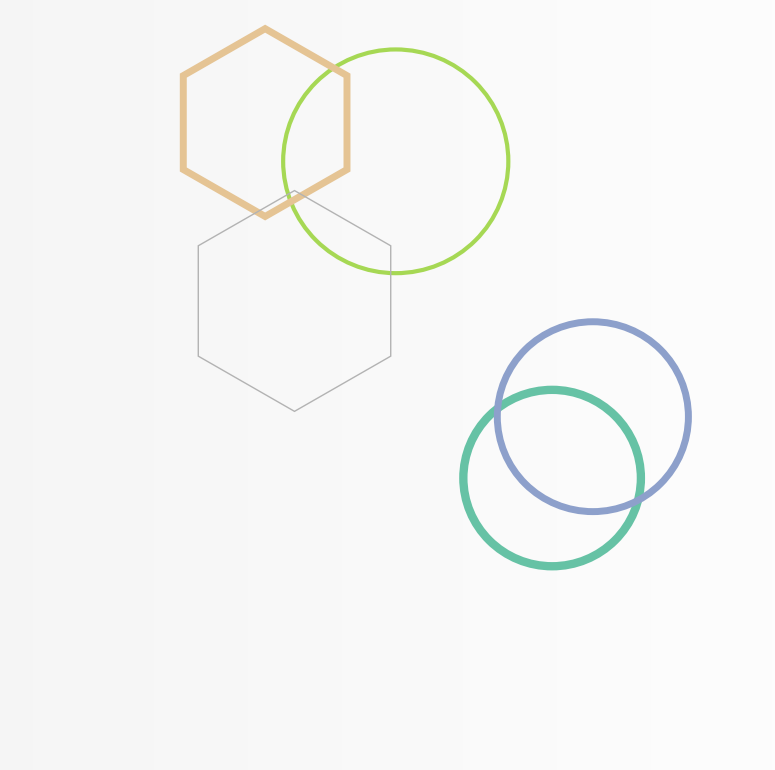[{"shape": "circle", "thickness": 3, "radius": 0.57, "center": [0.712, 0.379]}, {"shape": "circle", "thickness": 2.5, "radius": 0.62, "center": [0.765, 0.459]}, {"shape": "circle", "thickness": 1.5, "radius": 0.73, "center": [0.511, 0.791]}, {"shape": "hexagon", "thickness": 2.5, "radius": 0.61, "center": [0.342, 0.841]}, {"shape": "hexagon", "thickness": 0.5, "radius": 0.72, "center": [0.38, 0.609]}]